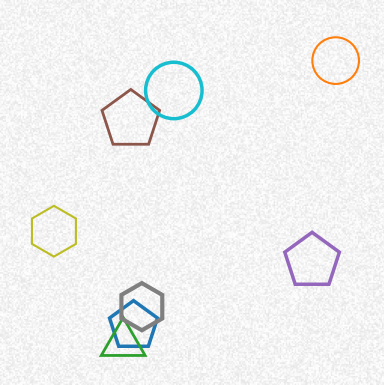[{"shape": "pentagon", "thickness": 2.5, "radius": 0.33, "center": [0.347, 0.154]}, {"shape": "circle", "thickness": 1.5, "radius": 0.3, "center": [0.872, 0.843]}, {"shape": "triangle", "thickness": 2, "radius": 0.33, "center": [0.32, 0.11]}, {"shape": "pentagon", "thickness": 2.5, "radius": 0.37, "center": [0.811, 0.322]}, {"shape": "pentagon", "thickness": 2, "radius": 0.39, "center": [0.34, 0.689]}, {"shape": "hexagon", "thickness": 3, "radius": 0.31, "center": [0.368, 0.203]}, {"shape": "hexagon", "thickness": 1.5, "radius": 0.33, "center": [0.14, 0.399]}, {"shape": "circle", "thickness": 2.5, "radius": 0.37, "center": [0.451, 0.765]}]